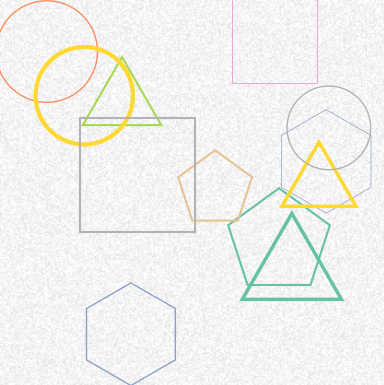[{"shape": "pentagon", "thickness": 1.5, "radius": 0.69, "center": [0.725, 0.372]}, {"shape": "triangle", "thickness": 2.5, "radius": 0.74, "center": [0.758, 0.297]}, {"shape": "circle", "thickness": 1, "radius": 0.66, "center": [0.122, 0.866]}, {"shape": "hexagon", "thickness": 1, "radius": 0.67, "center": [0.34, 0.132]}, {"shape": "hexagon", "thickness": 0.5, "radius": 0.67, "center": [0.847, 0.581]}, {"shape": "square", "thickness": 0.5, "radius": 0.55, "center": [0.713, 0.894]}, {"shape": "triangle", "thickness": 1.5, "radius": 0.59, "center": [0.317, 0.734]}, {"shape": "circle", "thickness": 3, "radius": 0.63, "center": [0.219, 0.751]}, {"shape": "triangle", "thickness": 2.5, "radius": 0.56, "center": [0.829, 0.52]}, {"shape": "pentagon", "thickness": 1.5, "radius": 0.5, "center": [0.559, 0.509]}, {"shape": "square", "thickness": 1.5, "radius": 0.74, "center": [0.357, 0.545]}, {"shape": "circle", "thickness": 1, "radius": 0.54, "center": [0.854, 0.668]}]